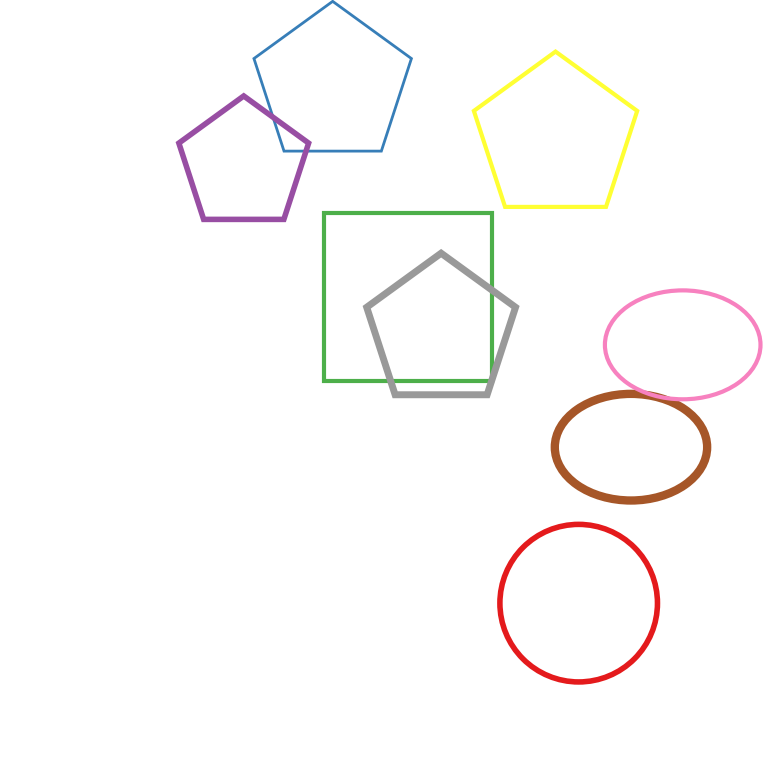[{"shape": "circle", "thickness": 2, "radius": 0.51, "center": [0.752, 0.217]}, {"shape": "pentagon", "thickness": 1, "radius": 0.54, "center": [0.432, 0.891]}, {"shape": "square", "thickness": 1.5, "radius": 0.54, "center": [0.53, 0.615]}, {"shape": "pentagon", "thickness": 2, "radius": 0.44, "center": [0.317, 0.787]}, {"shape": "pentagon", "thickness": 1.5, "radius": 0.56, "center": [0.721, 0.822]}, {"shape": "oval", "thickness": 3, "radius": 0.49, "center": [0.819, 0.419]}, {"shape": "oval", "thickness": 1.5, "radius": 0.51, "center": [0.887, 0.552]}, {"shape": "pentagon", "thickness": 2.5, "radius": 0.51, "center": [0.573, 0.57]}]